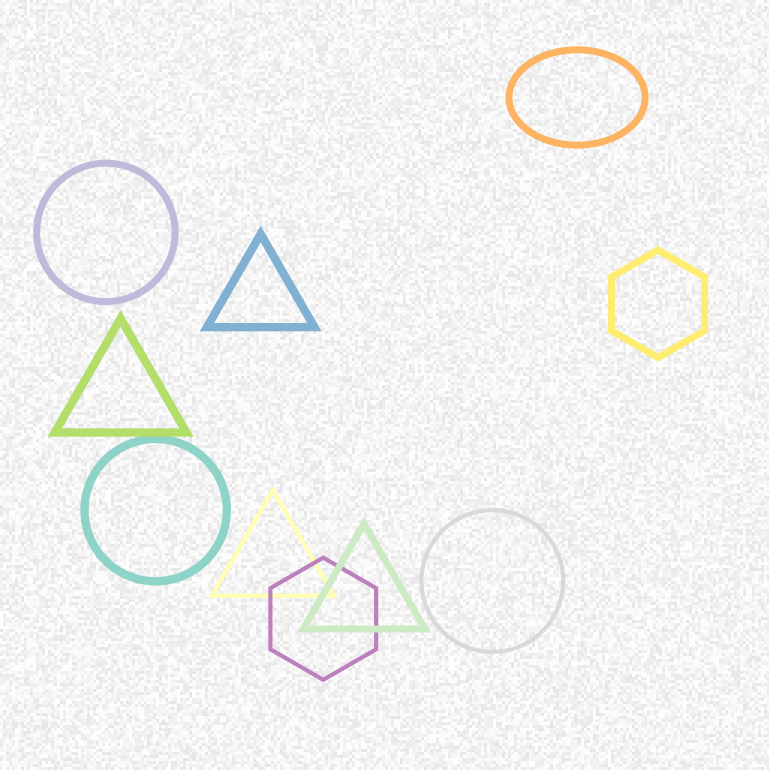[{"shape": "circle", "thickness": 3, "radius": 0.46, "center": [0.202, 0.338]}, {"shape": "triangle", "thickness": 1.5, "radius": 0.46, "center": [0.354, 0.272]}, {"shape": "circle", "thickness": 2.5, "radius": 0.45, "center": [0.138, 0.698]}, {"shape": "triangle", "thickness": 3, "radius": 0.4, "center": [0.339, 0.615]}, {"shape": "oval", "thickness": 2.5, "radius": 0.44, "center": [0.749, 0.873]}, {"shape": "triangle", "thickness": 3, "radius": 0.49, "center": [0.157, 0.488]}, {"shape": "circle", "thickness": 1.5, "radius": 0.46, "center": [0.639, 0.245]}, {"shape": "hexagon", "thickness": 1.5, "radius": 0.4, "center": [0.42, 0.196]}, {"shape": "triangle", "thickness": 2.5, "radius": 0.46, "center": [0.473, 0.229]}, {"shape": "hexagon", "thickness": 2.5, "radius": 0.35, "center": [0.855, 0.605]}]